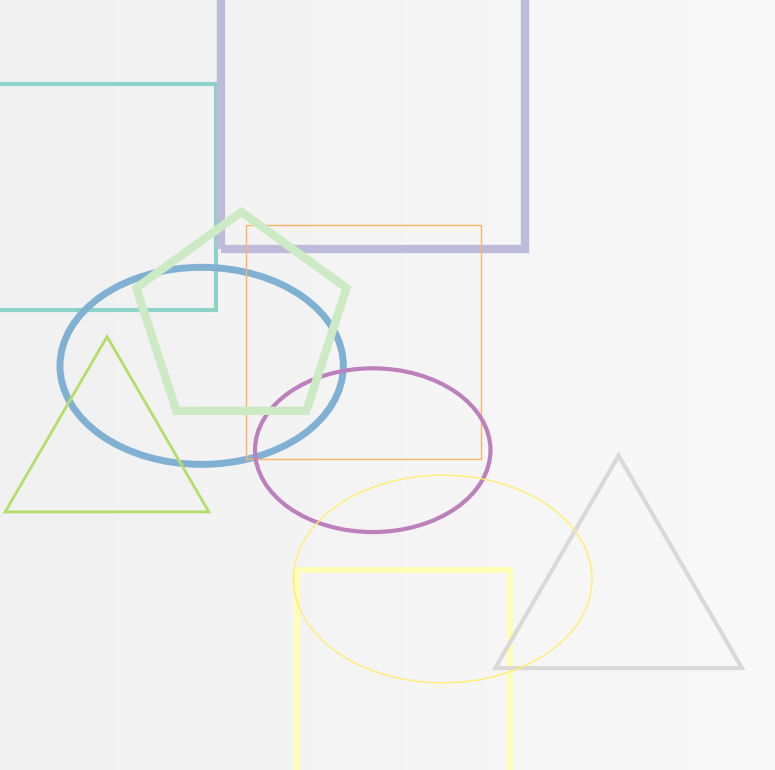[{"shape": "square", "thickness": 1.5, "radius": 0.74, "center": [0.132, 0.744]}, {"shape": "square", "thickness": 2, "radius": 0.69, "center": [0.52, 0.122]}, {"shape": "square", "thickness": 3, "radius": 0.98, "center": [0.482, 0.872]}, {"shape": "oval", "thickness": 2.5, "radius": 0.91, "center": [0.26, 0.525]}, {"shape": "square", "thickness": 0.5, "radius": 0.76, "center": [0.469, 0.556]}, {"shape": "triangle", "thickness": 1, "radius": 0.76, "center": [0.138, 0.411]}, {"shape": "triangle", "thickness": 1.5, "radius": 0.92, "center": [0.798, 0.224]}, {"shape": "oval", "thickness": 1.5, "radius": 0.76, "center": [0.481, 0.415]}, {"shape": "pentagon", "thickness": 3, "radius": 0.71, "center": [0.311, 0.582]}, {"shape": "oval", "thickness": 0.5, "radius": 0.96, "center": [0.571, 0.248]}]